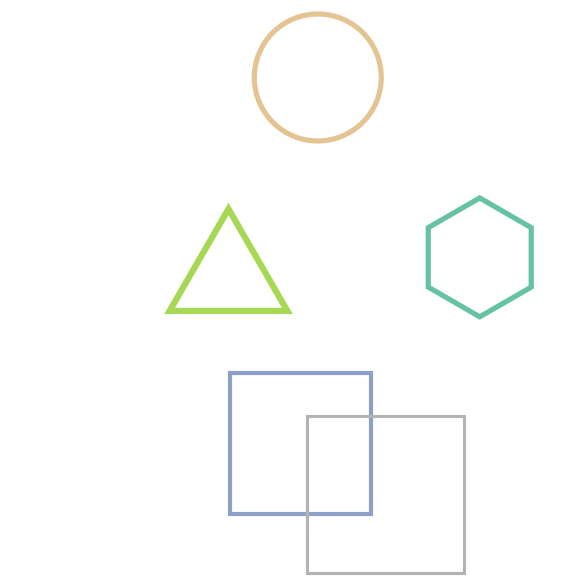[{"shape": "hexagon", "thickness": 2.5, "radius": 0.51, "center": [0.831, 0.553]}, {"shape": "square", "thickness": 2, "radius": 0.61, "center": [0.521, 0.232]}, {"shape": "triangle", "thickness": 3, "radius": 0.59, "center": [0.396, 0.52]}, {"shape": "circle", "thickness": 2.5, "radius": 0.55, "center": [0.55, 0.865]}, {"shape": "square", "thickness": 1.5, "radius": 0.68, "center": [0.667, 0.142]}]